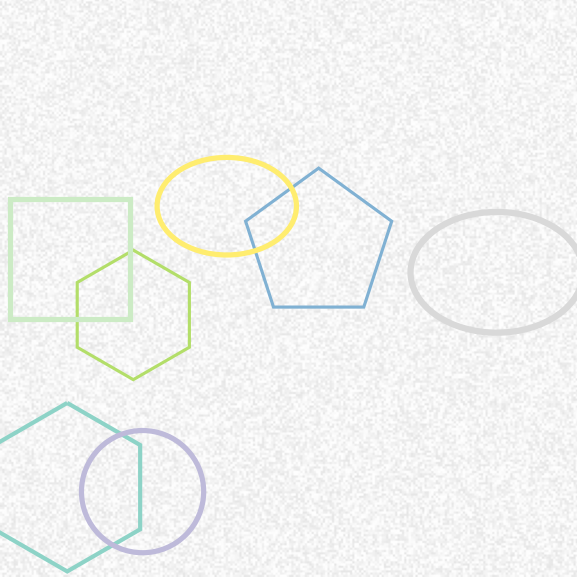[{"shape": "hexagon", "thickness": 2, "radius": 0.73, "center": [0.116, 0.156]}, {"shape": "circle", "thickness": 2.5, "radius": 0.53, "center": [0.247, 0.148]}, {"shape": "pentagon", "thickness": 1.5, "radius": 0.66, "center": [0.552, 0.575]}, {"shape": "hexagon", "thickness": 1.5, "radius": 0.56, "center": [0.231, 0.454]}, {"shape": "oval", "thickness": 3, "radius": 0.75, "center": [0.86, 0.528]}, {"shape": "square", "thickness": 2.5, "radius": 0.52, "center": [0.121, 0.55]}, {"shape": "oval", "thickness": 2.5, "radius": 0.6, "center": [0.393, 0.642]}]